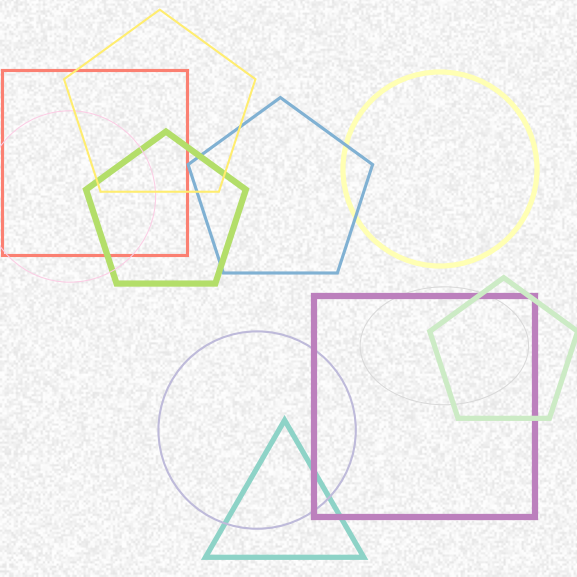[{"shape": "triangle", "thickness": 2.5, "radius": 0.79, "center": [0.493, 0.113]}, {"shape": "circle", "thickness": 2.5, "radius": 0.84, "center": [0.762, 0.706]}, {"shape": "circle", "thickness": 1, "radius": 0.85, "center": [0.445, 0.254]}, {"shape": "square", "thickness": 1.5, "radius": 0.8, "center": [0.164, 0.718]}, {"shape": "pentagon", "thickness": 1.5, "radius": 0.84, "center": [0.485, 0.662]}, {"shape": "pentagon", "thickness": 3, "radius": 0.73, "center": [0.287, 0.626]}, {"shape": "circle", "thickness": 0.5, "radius": 0.74, "center": [0.121, 0.659]}, {"shape": "oval", "thickness": 0.5, "radius": 0.73, "center": [0.769, 0.4]}, {"shape": "square", "thickness": 3, "radius": 0.96, "center": [0.735, 0.295]}, {"shape": "pentagon", "thickness": 2.5, "radius": 0.67, "center": [0.872, 0.384]}, {"shape": "pentagon", "thickness": 1, "radius": 0.87, "center": [0.277, 0.808]}]